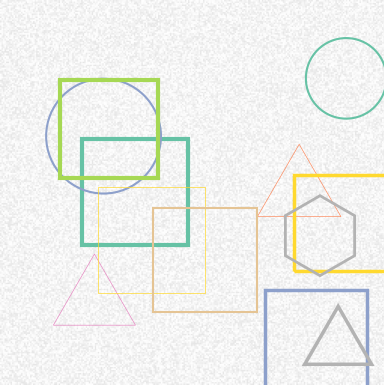[{"shape": "square", "thickness": 3, "radius": 0.69, "center": [0.352, 0.501]}, {"shape": "circle", "thickness": 1.5, "radius": 0.52, "center": [0.899, 0.796]}, {"shape": "triangle", "thickness": 0.5, "radius": 0.63, "center": [0.777, 0.5]}, {"shape": "square", "thickness": 2.5, "radius": 0.66, "center": [0.821, 0.115]}, {"shape": "circle", "thickness": 1.5, "radius": 0.75, "center": [0.269, 0.646]}, {"shape": "triangle", "thickness": 0.5, "radius": 0.62, "center": [0.245, 0.217]}, {"shape": "square", "thickness": 3, "radius": 0.64, "center": [0.283, 0.665]}, {"shape": "square", "thickness": 2.5, "radius": 0.62, "center": [0.887, 0.421]}, {"shape": "square", "thickness": 0.5, "radius": 0.69, "center": [0.394, 0.377]}, {"shape": "square", "thickness": 1.5, "radius": 0.68, "center": [0.533, 0.324]}, {"shape": "triangle", "thickness": 2.5, "radius": 0.5, "center": [0.878, 0.104]}, {"shape": "hexagon", "thickness": 2, "radius": 0.52, "center": [0.831, 0.388]}]